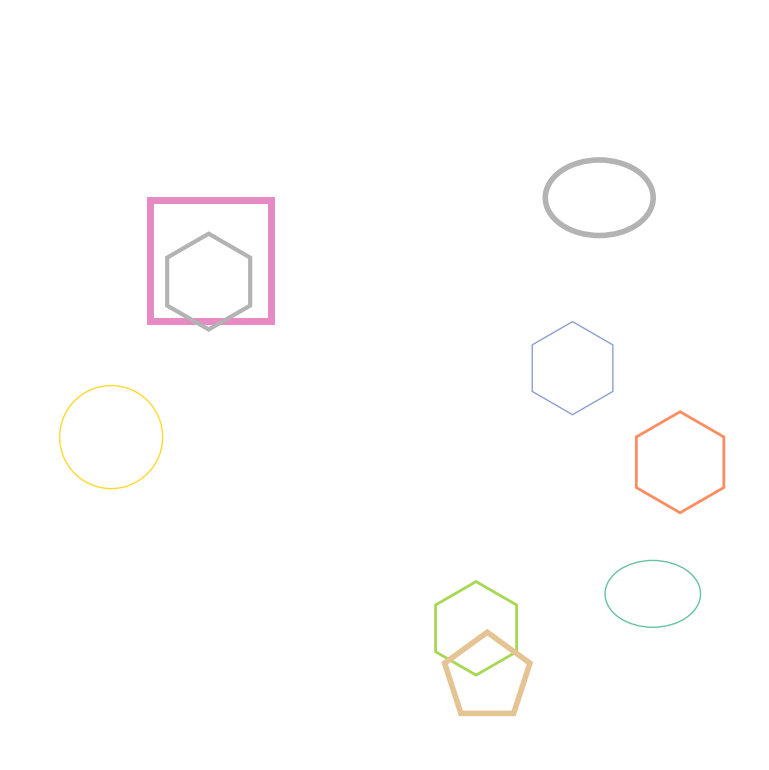[{"shape": "oval", "thickness": 0.5, "radius": 0.31, "center": [0.848, 0.229]}, {"shape": "hexagon", "thickness": 1, "radius": 0.33, "center": [0.883, 0.4]}, {"shape": "hexagon", "thickness": 0.5, "radius": 0.3, "center": [0.744, 0.522]}, {"shape": "square", "thickness": 2.5, "radius": 0.39, "center": [0.274, 0.662]}, {"shape": "hexagon", "thickness": 1, "radius": 0.3, "center": [0.618, 0.184]}, {"shape": "circle", "thickness": 0.5, "radius": 0.33, "center": [0.144, 0.432]}, {"shape": "pentagon", "thickness": 2, "radius": 0.29, "center": [0.633, 0.121]}, {"shape": "hexagon", "thickness": 1.5, "radius": 0.31, "center": [0.271, 0.634]}, {"shape": "oval", "thickness": 2, "radius": 0.35, "center": [0.778, 0.743]}]